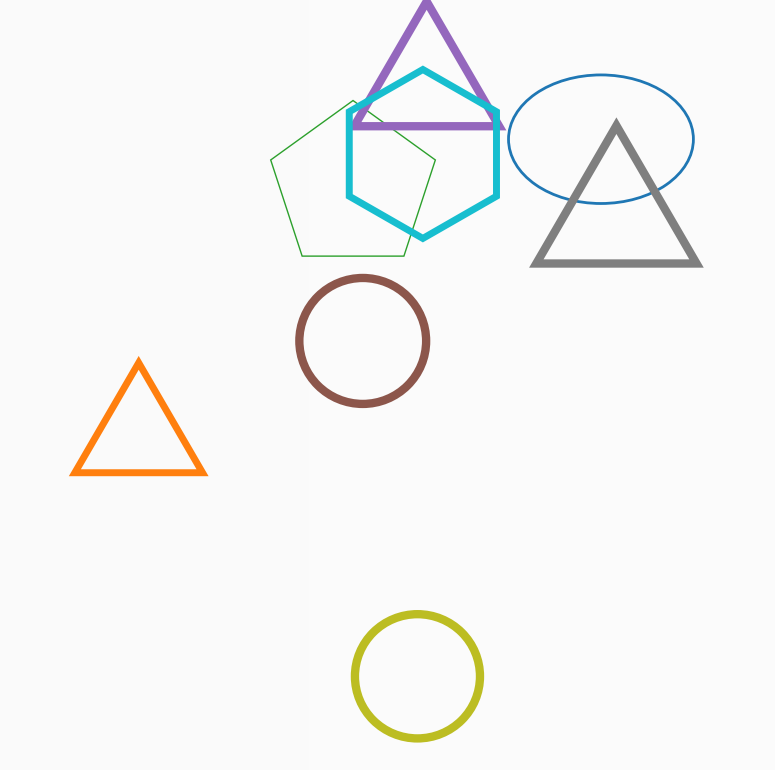[{"shape": "oval", "thickness": 1, "radius": 0.6, "center": [0.775, 0.819]}, {"shape": "triangle", "thickness": 2.5, "radius": 0.48, "center": [0.179, 0.434]}, {"shape": "pentagon", "thickness": 0.5, "radius": 0.56, "center": [0.456, 0.758]}, {"shape": "triangle", "thickness": 3, "radius": 0.54, "center": [0.551, 0.89]}, {"shape": "circle", "thickness": 3, "radius": 0.41, "center": [0.468, 0.557]}, {"shape": "triangle", "thickness": 3, "radius": 0.6, "center": [0.795, 0.717]}, {"shape": "circle", "thickness": 3, "radius": 0.4, "center": [0.539, 0.122]}, {"shape": "hexagon", "thickness": 2.5, "radius": 0.55, "center": [0.546, 0.8]}]